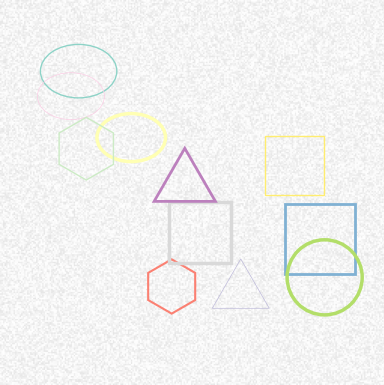[{"shape": "oval", "thickness": 1, "radius": 0.5, "center": [0.204, 0.815]}, {"shape": "oval", "thickness": 2.5, "radius": 0.45, "center": [0.341, 0.643]}, {"shape": "triangle", "thickness": 0.5, "radius": 0.43, "center": [0.625, 0.242]}, {"shape": "hexagon", "thickness": 1.5, "radius": 0.35, "center": [0.446, 0.256]}, {"shape": "square", "thickness": 2, "radius": 0.46, "center": [0.831, 0.379]}, {"shape": "circle", "thickness": 2.5, "radius": 0.49, "center": [0.843, 0.28]}, {"shape": "oval", "thickness": 0.5, "radius": 0.44, "center": [0.184, 0.75]}, {"shape": "square", "thickness": 2.5, "radius": 0.4, "center": [0.52, 0.396]}, {"shape": "triangle", "thickness": 2, "radius": 0.46, "center": [0.48, 0.523]}, {"shape": "hexagon", "thickness": 1, "radius": 0.41, "center": [0.224, 0.614]}, {"shape": "square", "thickness": 1, "radius": 0.39, "center": [0.765, 0.57]}]